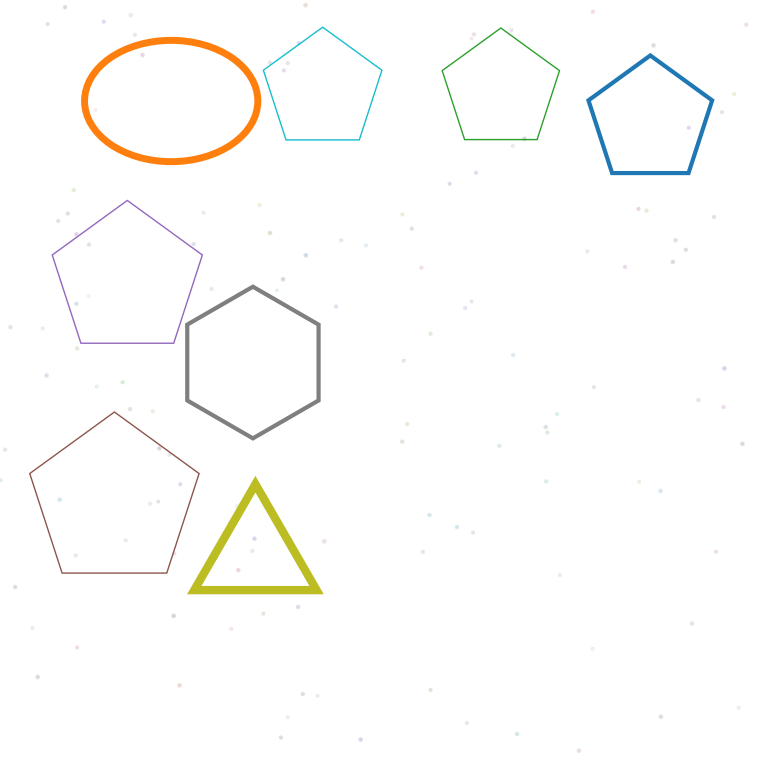[{"shape": "pentagon", "thickness": 1.5, "radius": 0.42, "center": [0.845, 0.844]}, {"shape": "oval", "thickness": 2.5, "radius": 0.56, "center": [0.222, 0.869]}, {"shape": "pentagon", "thickness": 0.5, "radius": 0.4, "center": [0.65, 0.884]}, {"shape": "pentagon", "thickness": 0.5, "radius": 0.51, "center": [0.165, 0.637]}, {"shape": "pentagon", "thickness": 0.5, "radius": 0.58, "center": [0.149, 0.349]}, {"shape": "hexagon", "thickness": 1.5, "radius": 0.49, "center": [0.328, 0.529]}, {"shape": "triangle", "thickness": 3, "radius": 0.46, "center": [0.332, 0.279]}, {"shape": "pentagon", "thickness": 0.5, "radius": 0.4, "center": [0.419, 0.884]}]